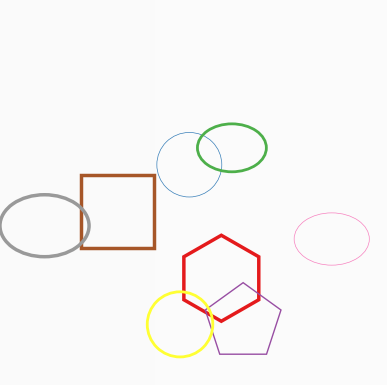[{"shape": "hexagon", "thickness": 2.5, "radius": 0.56, "center": [0.571, 0.277]}, {"shape": "circle", "thickness": 0.5, "radius": 0.42, "center": [0.489, 0.572]}, {"shape": "oval", "thickness": 2, "radius": 0.44, "center": [0.598, 0.616]}, {"shape": "pentagon", "thickness": 1, "radius": 0.51, "center": [0.627, 0.163]}, {"shape": "circle", "thickness": 2, "radius": 0.42, "center": [0.465, 0.158]}, {"shape": "square", "thickness": 2.5, "radius": 0.47, "center": [0.304, 0.451]}, {"shape": "oval", "thickness": 0.5, "radius": 0.49, "center": [0.856, 0.379]}, {"shape": "oval", "thickness": 2.5, "radius": 0.57, "center": [0.115, 0.414]}]